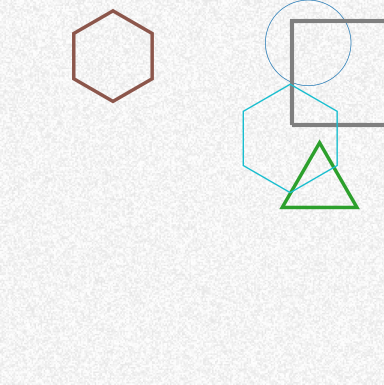[{"shape": "circle", "thickness": 0.5, "radius": 0.56, "center": [0.801, 0.889]}, {"shape": "triangle", "thickness": 2.5, "radius": 0.56, "center": [0.83, 0.517]}, {"shape": "hexagon", "thickness": 2.5, "radius": 0.59, "center": [0.293, 0.854]}, {"shape": "square", "thickness": 3, "radius": 0.67, "center": [0.893, 0.81]}, {"shape": "hexagon", "thickness": 1, "radius": 0.7, "center": [0.754, 0.64]}]